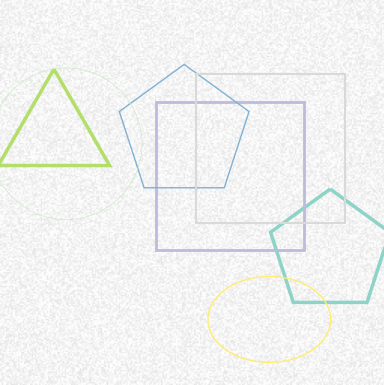[{"shape": "pentagon", "thickness": 2.5, "radius": 0.81, "center": [0.858, 0.346]}, {"shape": "square", "thickness": 2, "radius": 0.96, "center": [0.597, 0.544]}, {"shape": "pentagon", "thickness": 1, "radius": 0.89, "center": [0.478, 0.656]}, {"shape": "triangle", "thickness": 2.5, "radius": 0.83, "center": [0.14, 0.654]}, {"shape": "square", "thickness": 1.5, "radius": 0.96, "center": [0.703, 0.614]}, {"shape": "circle", "thickness": 0.5, "radius": 0.99, "center": [0.172, 0.627]}, {"shape": "oval", "thickness": 1, "radius": 0.8, "center": [0.699, 0.17]}]